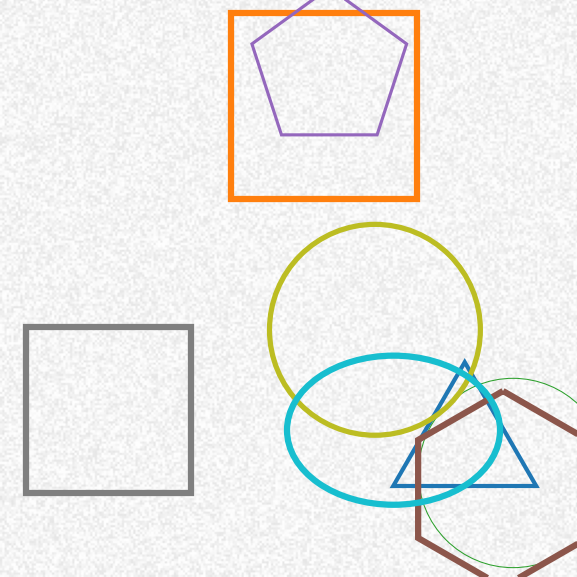[{"shape": "triangle", "thickness": 2, "radius": 0.71, "center": [0.805, 0.229]}, {"shape": "square", "thickness": 3, "radius": 0.81, "center": [0.561, 0.815]}, {"shape": "circle", "thickness": 0.5, "radius": 0.82, "center": [0.888, 0.18]}, {"shape": "pentagon", "thickness": 1.5, "radius": 0.7, "center": [0.57, 0.88]}, {"shape": "hexagon", "thickness": 3, "radius": 0.85, "center": [0.871, 0.152]}, {"shape": "square", "thickness": 3, "radius": 0.72, "center": [0.188, 0.289]}, {"shape": "circle", "thickness": 2.5, "radius": 0.91, "center": [0.649, 0.428]}, {"shape": "oval", "thickness": 3, "radius": 0.92, "center": [0.681, 0.254]}]